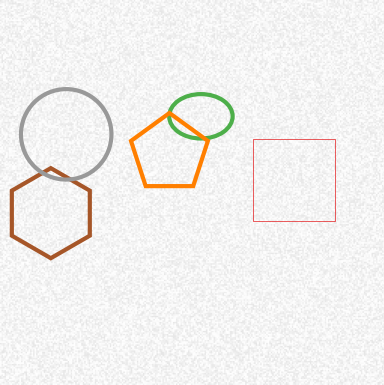[{"shape": "square", "thickness": 0.5, "radius": 0.53, "center": [0.763, 0.533]}, {"shape": "oval", "thickness": 3, "radius": 0.41, "center": [0.522, 0.698]}, {"shape": "pentagon", "thickness": 3, "radius": 0.52, "center": [0.44, 0.602]}, {"shape": "hexagon", "thickness": 3, "radius": 0.58, "center": [0.132, 0.446]}, {"shape": "circle", "thickness": 3, "radius": 0.59, "center": [0.172, 0.651]}]